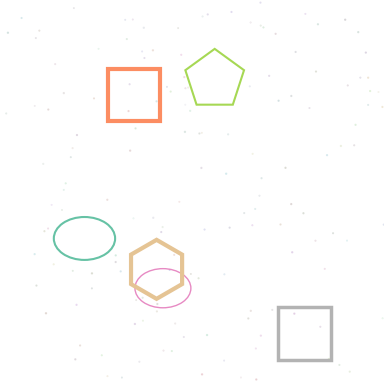[{"shape": "oval", "thickness": 1.5, "radius": 0.4, "center": [0.219, 0.381]}, {"shape": "square", "thickness": 3, "radius": 0.34, "center": [0.349, 0.753]}, {"shape": "oval", "thickness": 1, "radius": 0.36, "center": [0.423, 0.251]}, {"shape": "pentagon", "thickness": 1.5, "radius": 0.4, "center": [0.558, 0.793]}, {"shape": "hexagon", "thickness": 3, "radius": 0.38, "center": [0.407, 0.3]}, {"shape": "square", "thickness": 2.5, "radius": 0.35, "center": [0.79, 0.134]}]